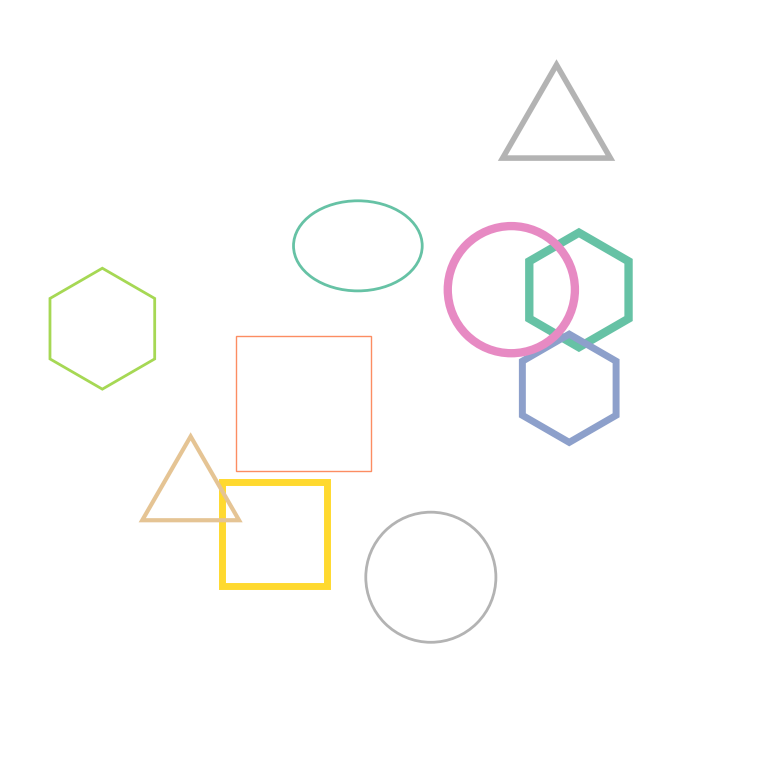[{"shape": "hexagon", "thickness": 3, "radius": 0.37, "center": [0.752, 0.623]}, {"shape": "oval", "thickness": 1, "radius": 0.42, "center": [0.465, 0.681]}, {"shape": "square", "thickness": 0.5, "radius": 0.44, "center": [0.395, 0.476]}, {"shape": "hexagon", "thickness": 2.5, "radius": 0.35, "center": [0.739, 0.496]}, {"shape": "circle", "thickness": 3, "radius": 0.41, "center": [0.664, 0.624]}, {"shape": "hexagon", "thickness": 1, "radius": 0.39, "center": [0.133, 0.573]}, {"shape": "square", "thickness": 2.5, "radius": 0.34, "center": [0.356, 0.307]}, {"shape": "triangle", "thickness": 1.5, "radius": 0.36, "center": [0.248, 0.361]}, {"shape": "circle", "thickness": 1, "radius": 0.42, "center": [0.56, 0.25]}, {"shape": "triangle", "thickness": 2, "radius": 0.4, "center": [0.723, 0.835]}]